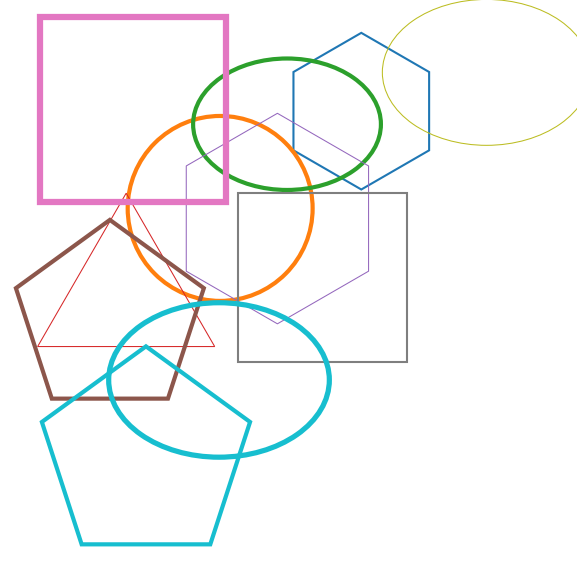[{"shape": "hexagon", "thickness": 1, "radius": 0.68, "center": [0.626, 0.807]}, {"shape": "circle", "thickness": 2, "radius": 0.8, "center": [0.381, 0.638]}, {"shape": "oval", "thickness": 2, "radius": 0.81, "center": [0.497, 0.784]}, {"shape": "triangle", "thickness": 0.5, "radius": 0.89, "center": [0.218, 0.488]}, {"shape": "hexagon", "thickness": 0.5, "radius": 0.91, "center": [0.48, 0.621]}, {"shape": "pentagon", "thickness": 2, "radius": 0.86, "center": [0.19, 0.447]}, {"shape": "square", "thickness": 3, "radius": 0.8, "center": [0.231, 0.81]}, {"shape": "square", "thickness": 1, "radius": 0.73, "center": [0.558, 0.518]}, {"shape": "oval", "thickness": 0.5, "radius": 0.9, "center": [0.843, 0.874]}, {"shape": "pentagon", "thickness": 2, "radius": 0.95, "center": [0.253, 0.21]}, {"shape": "oval", "thickness": 2.5, "radius": 0.96, "center": [0.379, 0.341]}]